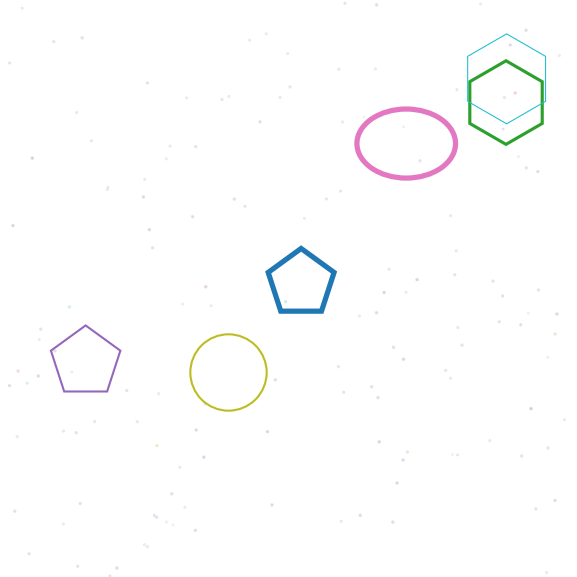[{"shape": "pentagon", "thickness": 2.5, "radius": 0.3, "center": [0.521, 0.509]}, {"shape": "hexagon", "thickness": 1.5, "radius": 0.36, "center": [0.876, 0.822]}, {"shape": "pentagon", "thickness": 1, "radius": 0.32, "center": [0.148, 0.372]}, {"shape": "oval", "thickness": 2.5, "radius": 0.43, "center": [0.703, 0.751]}, {"shape": "circle", "thickness": 1, "radius": 0.33, "center": [0.396, 0.354]}, {"shape": "hexagon", "thickness": 0.5, "radius": 0.39, "center": [0.877, 0.863]}]